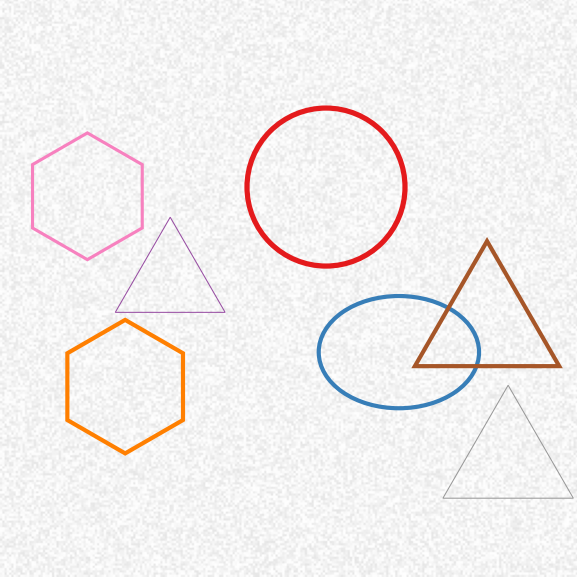[{"shape": "circle", "thickness": 2.5, "radius": 0.68, "center": [0.565, 0.675]}, {"shape": "oval", "thickness": 2, "radius": 0.69, "center": [0.691, 0.389]}, {"shape": "triangle", "thickness": 0.5, "radius": 0.55, "center": [0.295, 0.513]}, {"shape": "hexagon", "thickness": 2, "radius": 0.58, "center": [0.217, 0.33]}, {"shape": "triangle", "thickness": 2, "radius": 0.72, "center": [0.843, 0.437]}, {"shape": "hexagon", "thickness": 1.5, "radius": 0.55, "center": [0.151, 0.659]}, {"shape": "triangle", "thickness": 0.5, "radius": 0.65, "center": [0.88, 0.202]}]